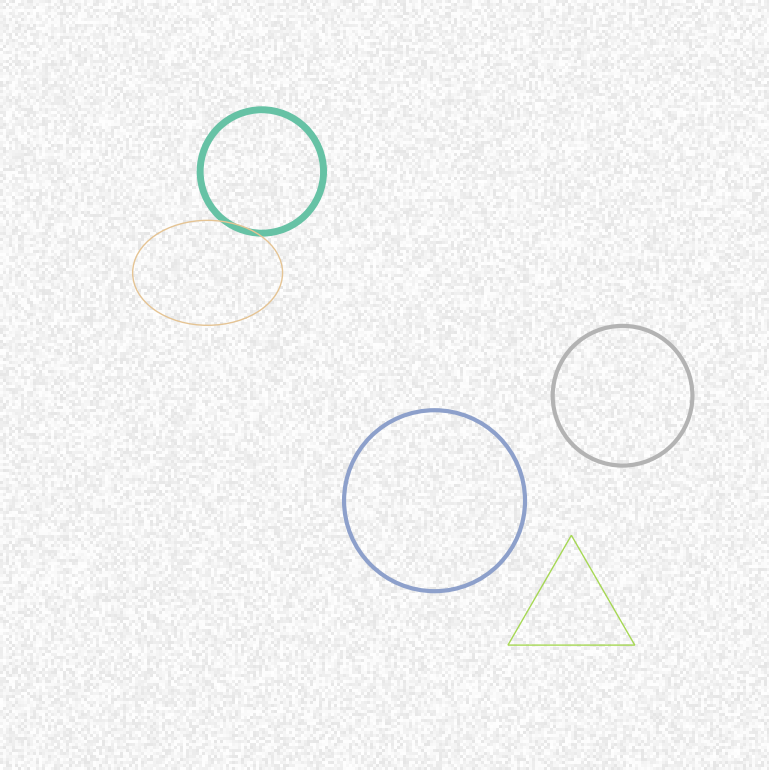[{"shape": "circle", "thickness": 2.5, "radius": 0.4, "center": [0.34, 0.777]}, {"shape": "circle", "thickness": 1.5, "radius": 0.59, "center": [0.564, 0.35]}, {"shape": "triangle", "thickness": 0.5, "radius": 0.48, "center": [0.742, 0.21]}, {"shape": "oval", "thickness": 0.5, "radius": 0.49, "center": [0.27, 0.646]}, {"shape": "circle", "thickness": 1.5, "radius": 0.45, "center": [0.809, 0.486]}]